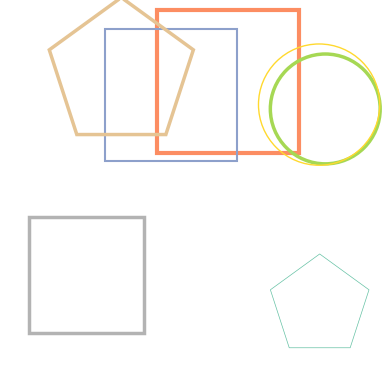[{"shape": "pentagon", "thickness": 0.5, "radius": 0.67, "center": [0.83, 0.206]}, {"shape": "square", "thickness": 3, "radius": 0.93, "center": [0.592, 0.788]}, {"shape": "square", "thickness": 1.5, "radius": 0.86, "center": [0.443, 0.753]}, {"shape": "circle", "thickness": 2.5, "radius": 0.71, "center": [0.845, 0.717]}, {"shape": "circle", "thickness": 1, "radius": 0.79, "center": [0.829, 0.728]}, {"shape": "pentagon", "thickness": 2.5, "radius": 0.98, "center": [0.315, 0.81]}, {"shape": "square", "thickness": 2.5, "radius": 0.75, "center": [0.225, 0.286]}]